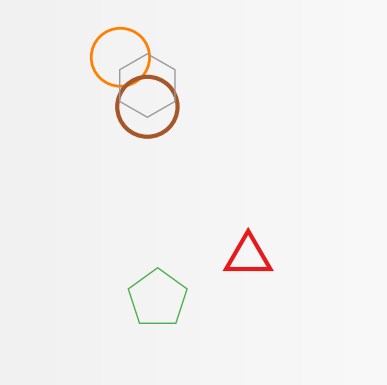[{"shape": "triangle", "thickness": 3, "radius": 0.33, "center": [0.641, 0.334]}, {"shape": "pentagon", "thickness": 1, "radius": 0.4, "center": [0.407, 0.225]}, {"shape": "circle", "thickness": 2, "radius": 0.38, "center": [0.311, 0.851]}, {"shape": "circle", "thickness": 3, "radius": 0.39, "center": [0.38, 0.723]}, {"shape": "hexagon", "thickness": 1, "radius": 0.41, "center": [0.38, 0.778]}]